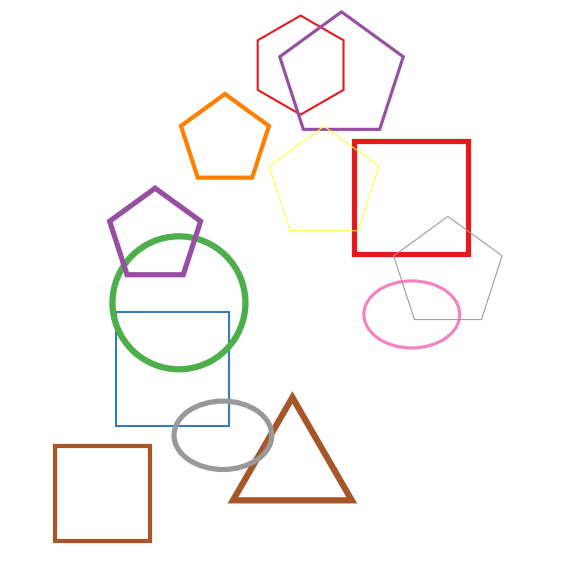[{"shape": "hexagon", "thickness": 1, "radius": 0.43, "center": [0.521, 0.886]}, {"shape": "square", "thickness": 2.5, "radius": 0.49, "center": [0.712, 0.657]}, {"shape": "square", "thickness": 1, "radius": 0.49, "center": [0.299, 0.36]}, {"shape": "circle", "thickness": 3, "radius": 0.58, "center": [0.31, 0.475]}, {"shape": "pentagon", "thickness": 2.5, "radius": 0.41, "center": [0.269, 0.59]}, {"shape": "pentagon", "thickness": 1.5, "radius": 0.56, "center": [0.591, 0.866]}, {"shape": "pentagon", "thickness": 2, "radius": 0.4, "center": [0.39, 0.756]}, {"shape": "pentagon", "thickness": 0.5, "radius": 0.5, "center": [0.561, 0.68]}, {"shape": "triangle", "thickness": 3, "radius": 0.59, "center": [0.506, 0.192]}, {"shape": "square", "thickness": 2, "radius": 0.41, "center": [0.178, 0.144]}, {"shape": "oval", "thickness": 1.5, "radius": 0.41, "center": [0.713, 0.455]}, {"shape": "pentagon", "thickness": 0.5, "radius": 0.49, "center": [0.776, 0.526]}, {"shape": "oval", "thickness": 2.5, "radius": 0.42, "center": [0.386, 0.245]}]